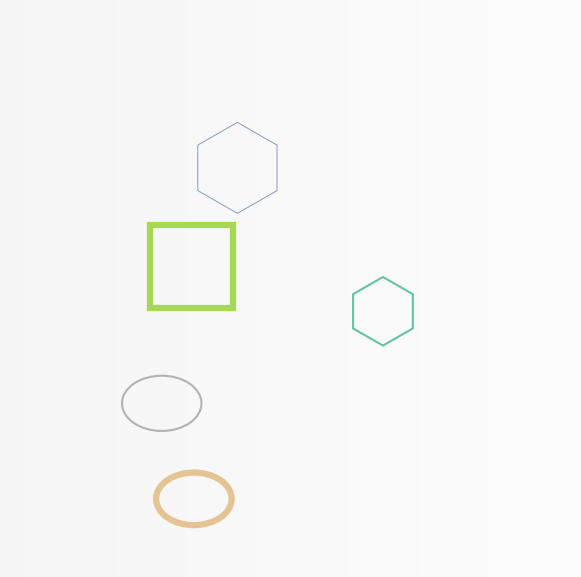[{"shape": "hexagon", "thickness": 1, "radius": 0.3, "center": [0.659, 0.46]}, {"shape": "hexagon", "thickness": 0.5, "radius": 0.39, "center": [0.408, 0.708]}, {"shape": "square", "thickness": 3, "radius": 0.36, "center": [0.33, 0.537]}, {"shape": "oval", "thickness": 3, "radius": 0.32, "center": [0.334, 0.135]}, {"shape": "oval", "thickness": 1, "radius": 0.34, "center": [0.278, 0.301]}]